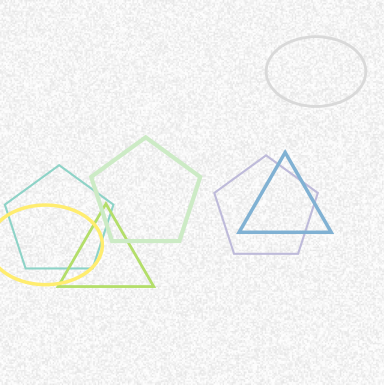[{"shape": "pentagon", "thickness": 1.5, "radius": 0.74, "center": [0.154, 0.423]}, {"shape": "pentagon", "thickness": 1.5, "radius": 0.71, "center": [0.691, 0.455]}, {"shape": "triangle", "thickness": 2.5, "radius": 0.69, "center": [0.741, 0.466]}, {"shape": "triangle", "thickness": 2, "radius": 0.72, "center": [0.275, 0.327]}, {"shape": "oval", "thickness": 2, "radius": 0.65, "center": [0.821, 0.814]}, {"shape": "pentagon", "thickness": 3, "radius": 0.74, "center": [0.378, 0.494]}, {"shape": "oval", "thickness": 2.5, "radius": 0.74, "center": [0.118, 0.364]}]